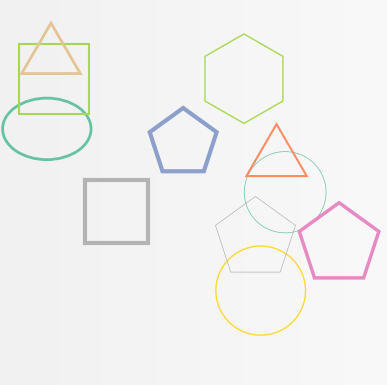[{"shape": "oval", "thickness": 2, "radius": 0.57, "center": [0.121, 0.665]}, {"shape": "circle", "thickness": 0.5, "radius": 0.53, "center": [0.736, 0.501]}, {"shape": "triangle", "thickness": 1.5, "radius": 0.45, "center": [0.714, 0.588]}, {"shape": "pentagon", "thickness": 3, "radius": 0.45, "center": [0.473, 0.629]}, {"shape": "pentagon", "thickness": 2.5, "radius": 0.54, "center": [0.875, 0.365]}, {"shape": "square", "thickness": 1.5, "radius": 0.45, "center": [0.14, 0.794]}, {"shape": "hexagon", "thickness": 1, "radius": 0.58, "center": [0.63, 0.796]}, {"shape": "circle", "thickness": 1, "radius": 0.58, "center": [0.673, 0.245]}, {"shape": "triangle", "thickness": 2, "radius": 0.44, "center": [0.132, 0.853]}, {"shape": "square", "thickness": 3, "radius": 0.41, "center": [0.301, 0.451]}, {"shape": "pentagon", "thickness": 0.5, "radius": 0.54, "center": [0.659, 0.381]}]